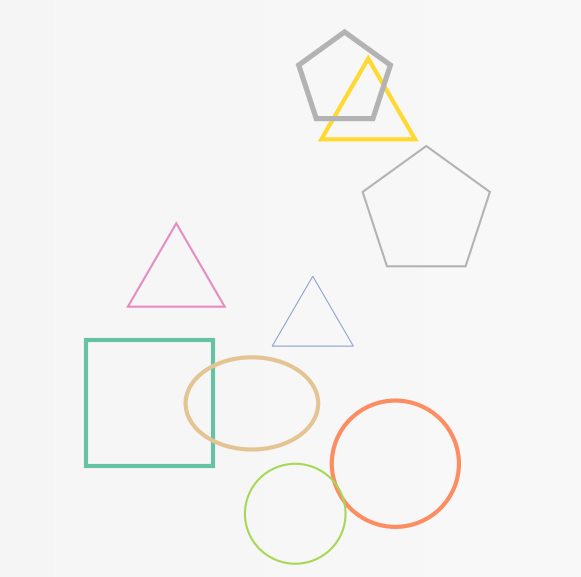[{"shape": "square", "thickness": 2, "radius": 0.55, "center": [0.257, 0.302]}, {"shape": "circle", "thickness": 2, "radius": 0.55, "center": [0.68, 0.196]}, {"shape": "triangle", "thickness": 0.5, "radius": 0.4, "center": [0.538, 0.44]}, {"shape": "triangle", "thickness": 1, "radius": 0.48, "center": [0.303, 0.516]}, {"shape": "circle", "thickness": 1, "radius": 0.43, "center": [0.508, 0.11]}, {"shape": "triangle", "thickness": 2, "radius": 0.47, "center": [0.634, 0.805]}, {"shape": "oval", "thickness": 2, "radius": 0.57, "center": [0.433, 0.301]}, {"shape": "pentagon", "thickness": 1, "radius": 0.58, "center": [0.733, 0.631]}, {"shape": "pentagon", "thickness": 2.5, "radius": 0.41, "center": [0.593, 0.861]}]